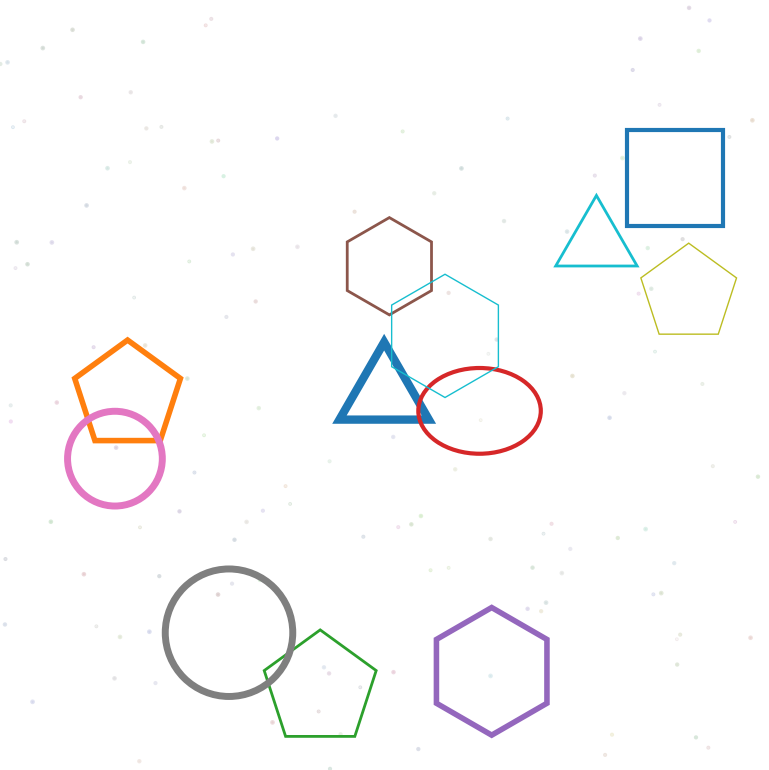[{"shape": "triangle", "thickness": 3, "radius": 0.34, "center": [0.499, 0.489]}, {"shape": "square", "thickness": 1.5, "radius": 0.31, "center": [0.876, 0.768]}, {"shape": "pentagon", "thickness": 2, "radius": 0.36, "center": [0.166, 0.486]}, {"shape": "pentagon", "thickness": 1, "radius": 0.38, "center": [0.416, 0.106]}, {"shape": "oval", "thickness": 1.5, "radius": 0.4, "center": [0.623, 0.466]}, {"shape": "hexagon", "thickness": 2, "radius": 0.41, "center": [0.639, 0.128]}, {"shape": "hexagon", "thickness": 1, "radius": 0.32, "center": [0.506, 0.654]}, {"shape": "circle", "thickness": 2.5, "radius": 0.31, "center": [0.149, 0.404]}, {"shape": "circle", "thickness": 2.5, "radius": 0.41, "center": [0.297, 0.178]}, {"shape": "pentagon", "thickness": 0.5, "radius": 0.33, "center": [0.894, 0.619]}, {"shape": "hexagon", "thickness": 0.5, "radius": 0.4, "center": [0.578, 0.564]}, {"shape": "triangle", "thickness": 1, "radius": 0.31, "center": [0.775, 0.685]}]